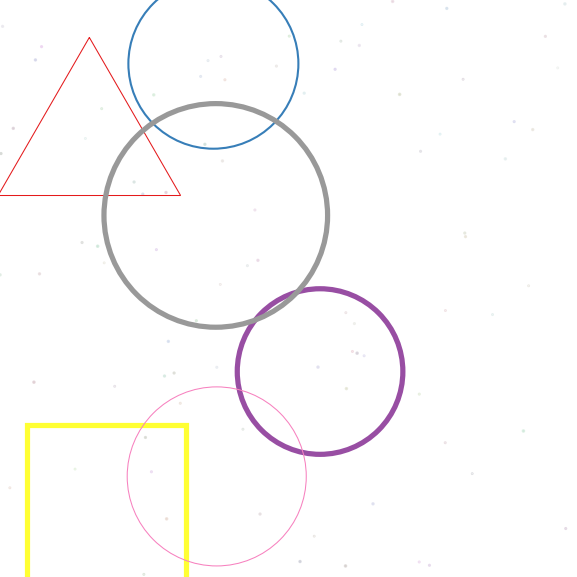[{"shape": "triangle", "thickness": 0.5, "radius": 0.91, "center": [0.155, 0.752]}, {"shape": "circle", "thickness": 1, "radius": 0.74, "center": [0.37, 0.889]}, {"shape": "circle", "thickness": 2.5, "radius": 0.72, "center": [0.554, 0.356]}, {"shape": "square", "thickness": 2.5, "radius": 0.69, "center": [0.185, 0.125]}, {"shape": "circle", "thickness": 0.5, "radius": 0.78, "center": [0.375, 0.174]}, {"shape": "circle", "thickness": 2.5, "radius": 0.97, "center": [0.374, 0.626]}]